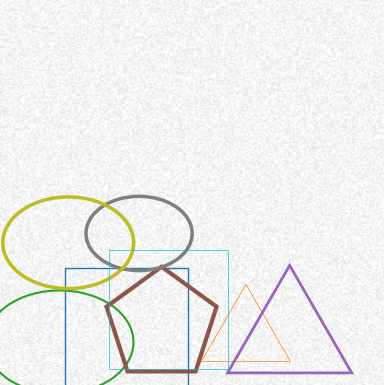[{"shape": "square", "thickness": 1, "radius": 0.8, "center": [0.329, 0.143]}, {"shape": "triangle", "thickness": 0.5, "radius": 0.67, "center": [0.639, 0.128]}, {"shape": "oval", "thickness": 1.5, "radius": 0.96, "center": [0.155, 0.111]}, {"shape": "triangle", "thickness": 2, "radius": 0.93, "center": [0.752, 0.124]}, {"shape": "pentagon", "thickness": 3, "radius": 0.75, "center": [0.42, 0.157]}, {"shape": "oval", "thickness": 2.5, "radius": 0.69, "center": [0.361, 0.394]}, {"shape": "oval", "thickness": 2.5, "radius": 0.85, "center": [0.177, 0.37]}, {"shape": "square", "thickness": 0.5, "radius": 0.77, "center": [0.438, 0.195]}]